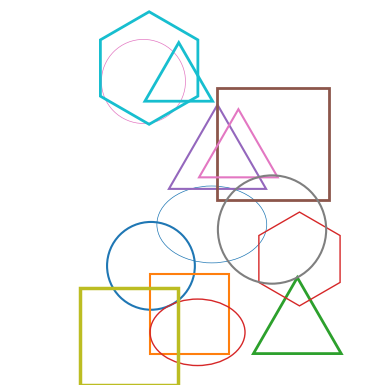[{"shape": "circle", "thickness": 1.5, "radius": 0.57, "center": [0.392, 0.309]}, {"shape": "oval", "thickness": 0.5, "radius": 0.71, "center": [0.55, 0.417]}, {"shape": "square", "thickness": 1.5, "radius": 0.52, "center": [0.492, 0.184]}, {"shape": "triangle", "thickness": 2, "radius": 0.66, "center": [0.772, 0.147]}, {"shape": "hexagon", "thickness": 1, "radius": 0.61, "center": [0.778, 0.327]}, {"shape": "oval", "thickness": 1, "radius": 0.62, "center": [0.513, 0.137]}, {"shape": "triangle", "thickness": 1.5, "radius": 0.73, "center": [0.565, 0.582]}, {"shape": "square", "thickness": 2, "radius": 0.73, "center": [0.709, 0.626]}, {"shape": "triangle", "thickness": 1.5, "radius": 0.59, "center": [0.619, 0.598]}, {"shape": "circle", "thickness": 0.5, "radius": 0.55, "center": [0.373, 0.788]}, {"shape": "circle", "thickness": 1.5, "radius": 0.7, "center": [0.707, 0.404]}, {"shape": "square", "thickness": 2.5, "radius": 0.63, "center": [0.335, 0.126]}, {"shape": "hexagon", "thickness": 2, "radius": 0.73, "center": [0.387, 0.823]}, {"shape": "triangle", "thickness": 2, "radius": 0.51, "center": [0.464, 0.788]}]